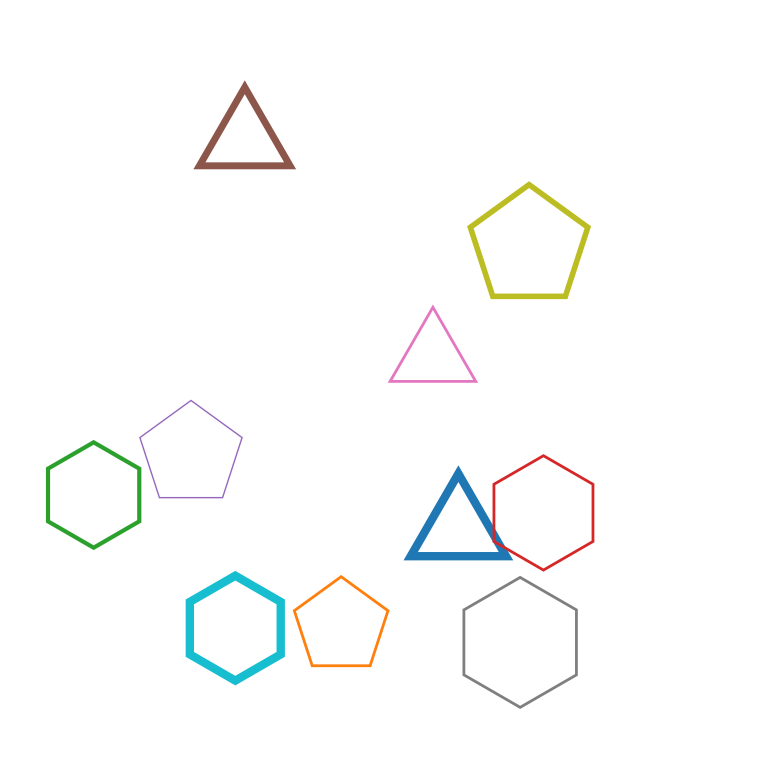[{"shape": "triangle", "thickness": 3, "radius": 0.36, "center": [0.595, 0.313]}, {"shape": "pentagon", "thickness": 1, "radius": 0.32, "center": [0.443, 0.187]}, {"shape": "hexagon", "thickness": 1.5, "radius": 0.34, "center": [0.122, 0.357]}, {"shape": "hexagon", "thickness": 1, "radius": 0.37, "center": [0.706, 0.334]}, {"shape": "pentagon", "thickness": 0.5, "radius": 0.35, "center": [0.248, 0.41]}, {"shape": "triangle", "thickness": 2.5, "radius": 0.34, "center": [0.318, 0.819]}, {"shape": "triangle", "thickness": 1, "radius": 0.32, "center": [0.562, 0.537]}, {"shape": "hexagon", "thickness": 1, "radius": 0.42, "center": [0.676, 0.166]}, {"shape": "pentagon", "thickness": 2, "radius": 0.4, "center": [0.687, 0.68]}, {"shape": "hexagon", "thickness": 3, "radius": 0.34, "center": [0.306, 0.184]}]